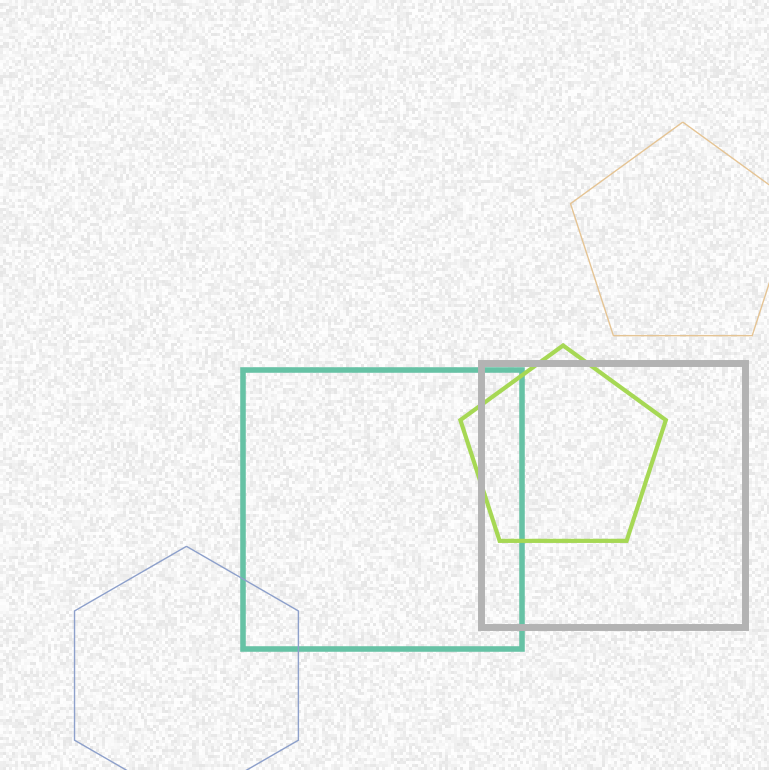[{"shape": "square", "thickness": 2, "radius": 0.9, "center": [0.497, 0.338]}, {"shape": "hexagon", "thickness": 0.5, "radius": 0.84, "center": [0.242, 0.123]}, {"shape": "pentagon", "thickness": 1.5, "radius": 0.7, "center": [0.731, 0.411]}, {"shape": "pentagon", "thickness": 0.5, "radius": 0.77, "center": [0.887, 0.688]}, {"shape": "square", "thickness": 2.5, "radius": 0.86, "center": [0.796, 0.357]}]